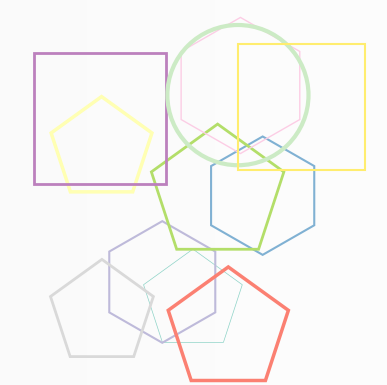[{"shape": "pentagon", "thickness": 0.5, "radius": 0.67, "center": [0.498, 0.219]}, {"shape": "pentagon", "thickness": 2.5, "radius": 0.68, "center": [0.262, 0.612]}, {"shape": "hexagon", "thickness": 1.5, "radius": 0.79, "center": [0.419, 0.268]}, {"shape": "pentagon", "thickness": 2.5, "radius": 0.82, "center": [0.589, 0.144]}, {"shape": "hexagon", "thickness": 1.5, "radius": 0.77, "center": [0.678, 0.492]}, {"shape": "pentagon", "thickness": 2, "radius": 0.9, "center": [0.562, 0.498]}, {"shape": "hexagon", "thickness": 1, "radius": 0.88, "center": [0.621, 0.778]}, {"shape": "pentagon", "thickness": 2, "radius": 0.7, "center": [0.263, 0.187]}, {"shape": "square", "thickness": 2, "radius": 0.85, "center": [0.258, 0.692]}, {"shape": "circle", "thickness": 3, "radius": 0.91, "center": [0.614, 0.753]}, {"shape": "square", "thickness": 1.5, "radius": 0.82, "center": [0.778, 0.722]}]